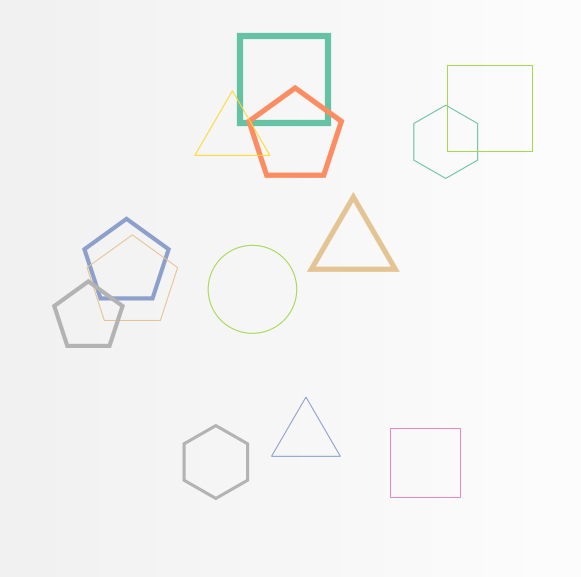[{"shape": "square", "thickness": 3, "radius": 0.38, "center": [0.488, 0.861]}, {"shape": "hexagon", "thickness": 0.5, "radius": 0.32, "center": [0.767, 0.754]}, {"shape": "pentagon", "thickness": 2.5, "radius": 0.42, "center": [0.508, 0.763]}, {"shape": "pentagon", "thickness": 2, "radius": 0.38, "center": [0.218, 0.544]}, {"shape": "triangle", "thickness": 0.5, "radius": 0.34, "center": [0.526, 0.243]}, {"shape": "square", "thickness": 0.5, "radius": 0.3, "center": [0.731, 0.198]}, {"shape": "square", "thickness": 0.5, "radius": 0.37, "center": [0.842, 0.812]}, {"shape": "circle", "thickness": 0.5, "radius": 0.38, "center": [0.434, 0.498]}, {"shape": "triangle", "thickness": 0.5, "radius": 0.37, "center": [0.4, 0.767]}, {"shape": "triangle", "thickness": 2.5, "radius": 0.42, "center": [0.608, 0.575]}, {"shape": "pentagon", "thickness": 0.5, "radius": 0.41, "center": [0.228, 0.51]}, {"shape": "pentagon", "thickness": 2, "radius": 0.31, "center": [0.152, 0.45]}, {"shape": "hexagon", "thickness": 1.5, "radius": 0.32, "center": [0.371, 0.199]}]